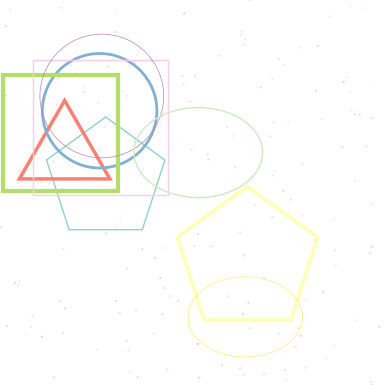[{"shape": "pentagon", "thickness": 1, "radius": 0.81, "center": [0.275, 0.534]}, {"shape": "pentagon", "thickness": 2.5, "radius": 0.96, "center": [0.643, 0.324]}, {"shape": "triangle", "thickness": 2.5, "radius": 0.68, "center": [0.168, 0.603]}, {"shape": "circle", "thickness": 2, "radius": 0.74, "center": [0.259, 0.712]}, {"shape": "square", "thickness": 3, "radius": 0.75, "center": [0.157, 0.654]}, {"shape": "square", "thickness": 1, "radius": 0.88, "center": [0.262, 0.668]}, {"shape": "circle", "thickness": 0.5, "radius": 0.8, "center": [0.264, 0.751]}, {"shape": "oval", "thickness": 1, "radius": 0.83, "center": [0.515, 0.604]}, {"shape": "oval", "thickness": 0.5, "radius": 0.74, "center": [0.637, 0.177]}]